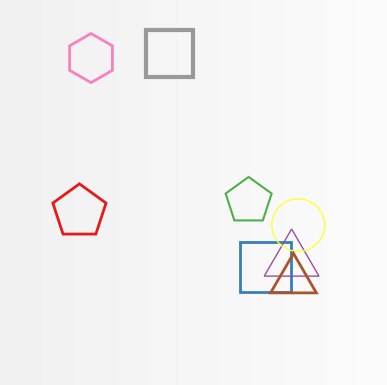[{"shape": "pentagon", "thickness": 2, "radius": 0.36, "center": [0.205, 0.45]}, {"shape": "square", "thickness": 2, "radius": 0.33, "center": [0.686, 0.307]}, {"shape": "pentagon", "thickness": 1.5, "radius": 0.31, "center": [0.642, 0.478]}, {"shape": "triangle", "thickness": 1, "radius": 0.41, "center": [0.753, 0.324]}, {"shape": "circle", "thickness": 1, "radius": 0.34, "center": [0.77, 0.415]}, {"shape": "triangle", "thickness": 2, "radius": 0.34, "center": [0.757, 0.273]}, {"shape": "hexagon", "thickness": 2, "radius": 0.32, "center": [0.235, 0.849]}, {"shape": "square", "thickness": 3, "radius": 0.3, "center": [0.437, 0.861]}]